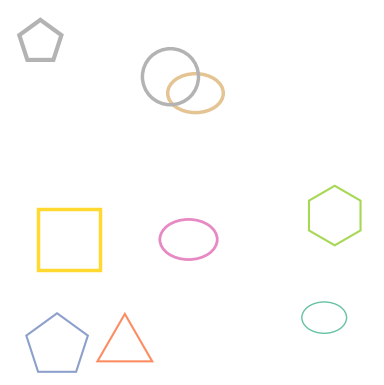[{"shape": "oval", "thickness": 1, "radius": 0.29, "center": [0.842, 0.175]}, {"shape": "triangle", "thickness": 1.5, "radius": 0.41, "center": [0.324, 0.103]}, {"shape": "pentagon", "thickness": 1.5, "radius": 0.42, "center": [0.148, 0.102]}, {"shape": "oval", "thickness": 2, "radius": 0.37, "center": [0.49, 0.378]}, {"shape": "hexagon", "thickness": 1.5, "radius": 0.39, "center": [0.869, 0.44]}, {"shape": "square", "thickness": 2.5, "radius": 0.4, "center": [0.179, 0.378]}, {"shape": "oval", "thickness": 2.5, "radius": 0.36, "center": [0.508, 0.758]}, {"shape": "circle", "thickness": 2.5, "radius": 0.36, "center": [0.443, 0.801]}, {"shape": "pentagon", "thickness": 3, "radius": 0.29, "center": [0.105, 0.891]}]